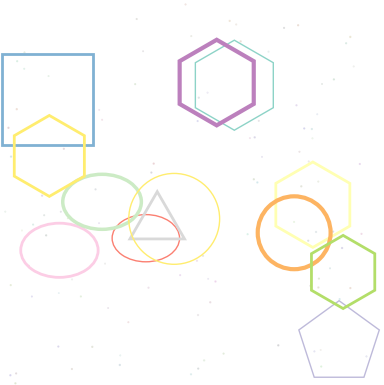[{"shape": "hexagon", "thickness": 1, "radius": 0.58, "center": [0.609, 0.779]}, {"shape": "hexagon", "thickness": 2, "radius": 0.55, "center": [0.813, 0.468]}, {"shape": "pentagon", "thickness": 1, "radius": 0.55, "center": [0.881, 0.109]}, {"shape": "oval", "thickness": 1, "radius": 0.44, "center": [0.379, 0.381]}, {"shape": "square", "thickness": 2, "radius": 0.59, "center": [0.123, 0.742]}, {"shape": "circle", "thickness": 3, "radius": 0.47, "center": [0.764, 0.395]}, {"shape": "hexagon", "thickness": 2, "radius": 0.47, "center": [0.891, 0.294]}, {"shape": "oval", "thickness": 2, "radius": 0.5, "center": [0.154, 0.35]}, {"shape": "triangle", "thickness": 2, "radius": 0.41, "center": [0.408, 0.42]}, {"shape": "hexagon", "thickness": 3, "radius": 0.56, "center": [0.563, 0.786]}, {"shape": "oval", "thickness": 2.5, "radius": 0.51, "center": [0.265, 0.476]}, {"shape": "hexagon", "thickness": 2, "radius": 0.53, "center": [0.128, 0.595]}, {"shape": "circle", "thickness": 1, "radius": 0.59, "center": [0.452, 0.432]}]